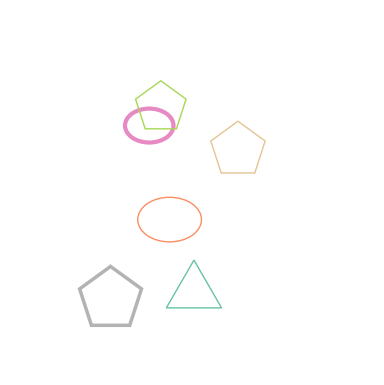[{"shape": "triangle", "thickness": 1, "radius": 0.41, "center": [0.504, 0.242]}, {"shape": "oval", "thickness": 1, "radius": 0.41, "center": [0.441, 0.43]}, {"shape": "oval", "thickness": 3, "radius": 0.31, "center": [0.388, 0.674]}, {"shape": "pentagon", "thickness": 1, "radius": 0.34, "center": [0.418, 0.721]}, {"shape": "pentagon", "thickness": 1, "radius": 0.37, "center": [0.618, 0.611]}, {"shape": "pentagon", "thickness": 2.5, "radius": 0.42, "center": [0.287, 0.223]}]